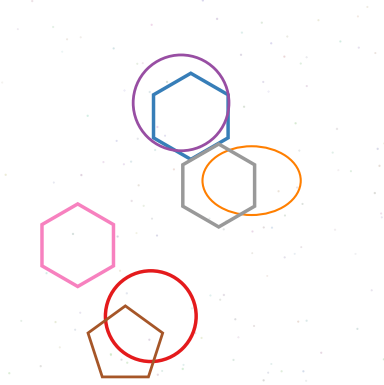[{"shape": "circle", "thickness": 2.5, "radius": 0.59, "center": [0.392, 0.179]}, {"shape": "hexagon", "thickness": 2.5, "radius": 0.56, "center": [0.496, 0.698]}, {"shape": "circle", "thickness": 2, "radius": 0.62, "center": [0.47, 0.733]}, {"shape": "oval", "thickness": 1.5, "radius": 0.64, "center": [0.654, 0.531]}, {"shape": "pentagon", "thickness": 2, "radius": 0.51, "center": [0.326, 0.103]}, {"shape": "hexagon", "thickness": 2.5, "radius": 0.54, "center": [0.202, 0.363]}, {"shape": "hexagon", "thickness": 2.5, "radius": 0.54, "center": [0.568, 0.518]}]